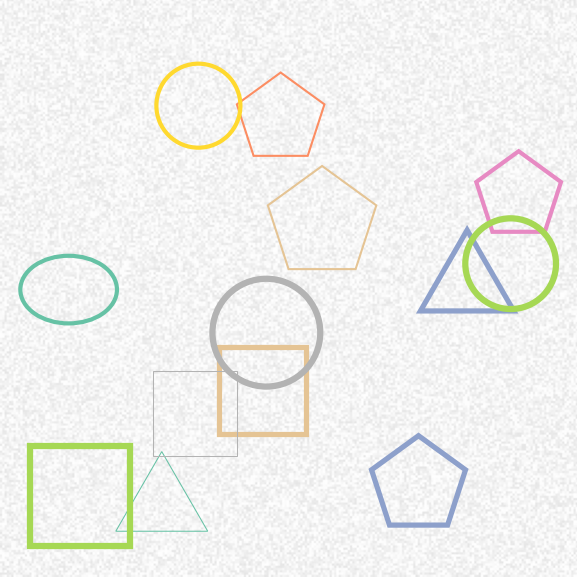[{"shape": "oval", "thickness": 2, "radius": 0.42, "center": [0.119, 0.498]}, {"shape": "triangle", "thickness": 0.5, "radius": 0.46, "center": [0.28, 0.125]}, {"shape": "pentagon", "thickness": 1, "radius": 0.4, "center": [0.486, 0.794]}, {"shape": "pentagon", "thickness": 2.5, "radius": 0.43, "center": [0.725, 0.159]}, {"shape": "triangle", "thickness": 2.5, "radius": 0.47, "center": [0.809, 0.507]}, {"shape": "pentagon", "thickness": 2, "radius": 0.39, "center": [0.898, 0.66]}, {"shape": "square", "thickness": 3, "radius": 0.43, "center": [0.138, 0.141]}, {"shape": "circle", "thickness": 3, "radius": 0.39, "center": [0.884, 0.543]}, {"shape": "circle", "thickness": 2, "radius": 0.36, "center": [0.344, 0.816]}, {"shape": "pentagon", "thickness": 1, "radius": 0.49, "center": [0.558, 0.613]}, {"shape": "square", "thickness": 2.5, "radius": 0.37, "center": [0.455, 0.323]}, {"shape": "circle", "thickness": 3, "radius": 0.47, "center": [0.461, 0.423]}, {"shape": "square", "thickness": 0.5, "radius": 0.37, "center": [0.338, 0.283]}]